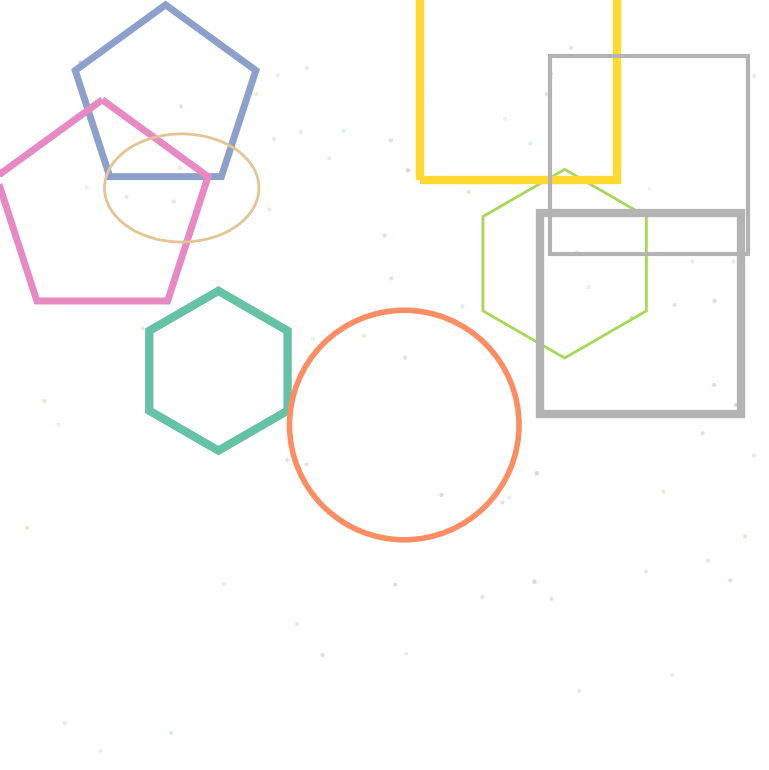[{"shape": "hexagon", "thickness": 3, "radius": 0.52, "center": [0.284, 0.519]}, {"shape": "circle", "thickness": 2, "radius": 0.75, "center": [0.525, 0.448]}, {"shape": "pentagon", "thickness": 2.5, "radius": 0.62, "center": [0.215, 0.87]}, {"shape": "pentagon", "thickness": 2.5, "radius": 0.72, "center": [0.133, 0.726]}, {"shape": "hexagon", "thickness": 1, "radius": 0.61, "center": [0.733, 0.658]}, {"shape": "square", "thickness": 3, "radius": 0.64, "center": [0.673, 0.894]}, {"shape": "oval", "thickness": 1, "radius": 0.5, "center": [0.236, 0.756]}, {"shape": "square", "thickness": 1.5, "radius": 0.64, "center": [0.842, 0.799]}, {"shape": "square", "thickness": 3, "radius": 0.65, "center": [0.832, 0.593]}]